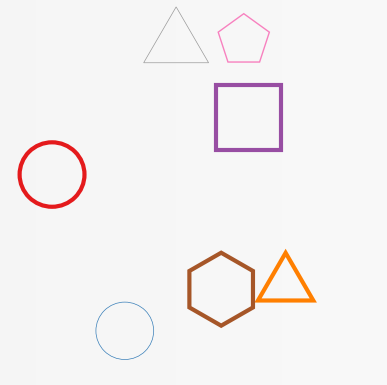[{"shape": "circle", "thickness": 3, "radius": 0.42, "center": [0.134, 0.547]}, {"shape": "circle", "thickness": 0.5, "radius": 0.37, "center": [0.322, 0.141]}, {"shape": "square", "thickness": 3, "radius": 0.42, "center": [0.641, 0.695]}, {"shape": "triangle", "thickness": 3, "radius": 0.41, "center": [0.737, 0.261]}, {"shape": "hexagon", "thickness": 3, "radius": 0.47, "center": [0.571, 0.249]}, {"shape": "pentagon", "thickness": 1, "radius": 0.35, "center": [0.629, 0.895]}, {"shape": "triangle", "thickness": 0.5, "radius": 0.48, "center": [0.455, 0.885]}]